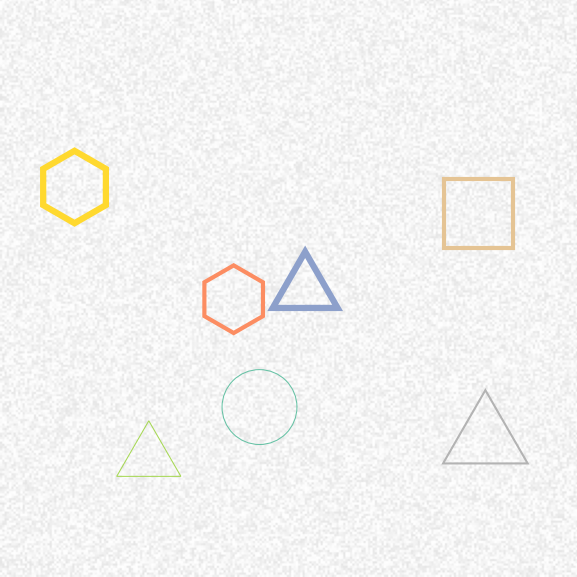[{"shape": "circle", "thickness": 0.5, "radius": 0.32, "center": [0.449, 0.294]}, {"shape": "hexagon", "thickness": 2, "radius": 0.29, "center": [0.405, 0.481]}, {"shape": "triangle", "thickness": 3, "radius": 0.32, "center": [0.528, 0.498]}, {"shape": "triangle", "thickness": 0.5, "radius": 0.32, "center": [0.258, 0.206]}, {"shape": "hexagon", "thickness": 3, "radius": 0.31, "center": [0.129, 0.675]}, {"shape": "square", "thickness": 2, "radius": 0.3, "center": [0.829, 0.629]}, {"shape": "triangle", "thickness": 1, "radius": 0.42, "center": [0.84, 0.239]}]